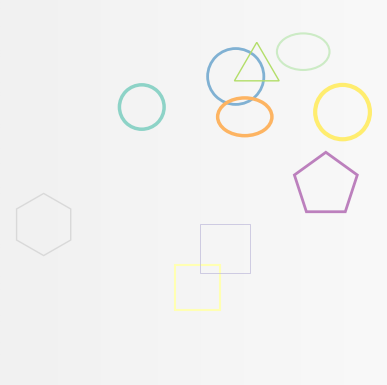[{"shape": "circle", "thickness": 2.5, "radius": 0.29, "center": [0.366, 0.722]}, {"shape": "square", "thickness": 1.5, "radius": 0.29, "center": [0.509, 0.252]}, {"shape": "square", "thickness": 0.5, "radius": 0.32, "center": [0.581, 0.354]}, {"shape": "circle", "thickness": 2, "radius": 0.36, "center": [0.608, 0.801]}, {"shape": "oval", "thickness": 2.5, "radius": 0.35, "center": [0.632, 0.697]}, {"shape": "triangle", "thickness": 1, "radius": 0.33, "center": [0.663, 0.823]}, {"shape": "hexagon", "thickness": 1, "radius": 0.4, "center": [0.113, 0.417]}, {"shape": "pentagon", "thickness": 2, "radius": 0.43, "center": [0.841, 0.519]}, {"shape": "oval", "thickness": 1.5, "radius": 0.34, "center": [0.782, 0.866]}, {"shape": "circle", "thickness": 3, "radius": 0.35, "center": [0.884, 0.709]}]